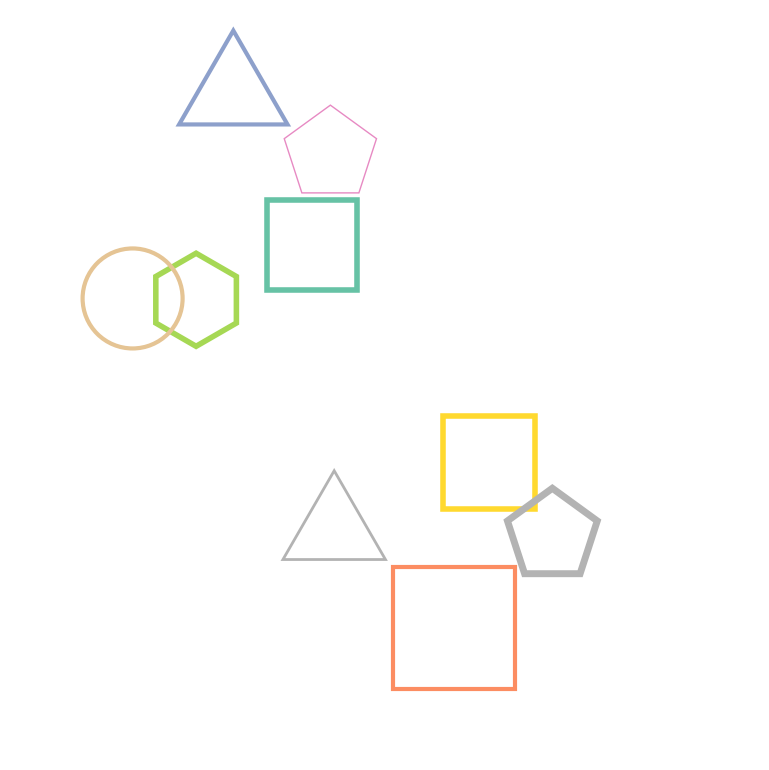[{"shape": "square", "thickness": 2, "radius": 0.29, "center": [0.405, 0.682]}, {"shape": "square", "thickness": 1.5, "radius": 0.4, "center": [0.59, 0.185]}, {"shape": "triangle", "thickness": 1.5, "radius": 0.41, "center": [0.303, 0.879]}, {"shape": "pentagon", "thickness": 0.5, "radius": 0.31, "center": [0.429, 0.8]}, {"shape": "hexagon", "thickness": 2, "radius": 0.3, "center": [0.255, 0.611]}, {"shape": "square", "thickness": 2, "radius": 0.3, "center": [0.635, 0.399]}, {"shape": "circle", "thickness": 1.5, "radius": 0.32, "center": [0.172, 0.612]}, {"shape": "triangle", "thickness": 1, "radius": 0.38, "center": [0.434, 0.312]}, {"shape": "pentagon", "thickness": 2.5, "radius": 0.31, "center": [0.717, 0.305]}]